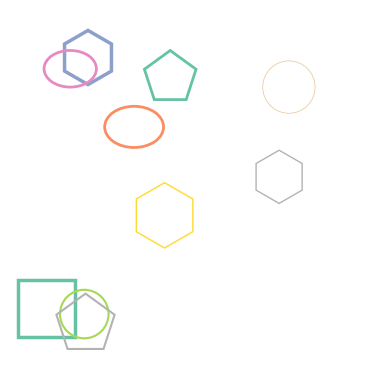[{"shape": "pentagon", "thickness": 2, "radius": 0.35, "center": [0.442, 0.798]}, {"shape": "square", "thickness": 2.5, "radius": 0.37, "center": [0.121, 0.2]}, {"shape": "oval", "thickness": 2, "radius": 0.38, "center": [0.348, 0.67]}, {"shape": "hexagon", "thickness": 2.5, "radius": 0.35, "center": [0.229, 0.851]}, {"shape": "oval", "thickness": 2, "radius": 0.34, "center": [0.182, 0.821]}, {"shape": "circle", "thickness": 1.5, "radius": 0.32, "center": [0.219, 0.184]}, {"shape": "hexagon", "thickness": 1, "radius": 0.42, "center": [0.427, 0.441]}, {"shape": "circle", "thickness": 0.5, "radius": 0.34, "center": [0.75, 0.774]}, {"shape": "pentagon", "thickness": 1.5, "radius": 0.4, "center": [0.222, 0.158]}, {"shape": "hexagon", "thickness": 1, "radius": 0.35, "center": [0.725, 0.541]}]